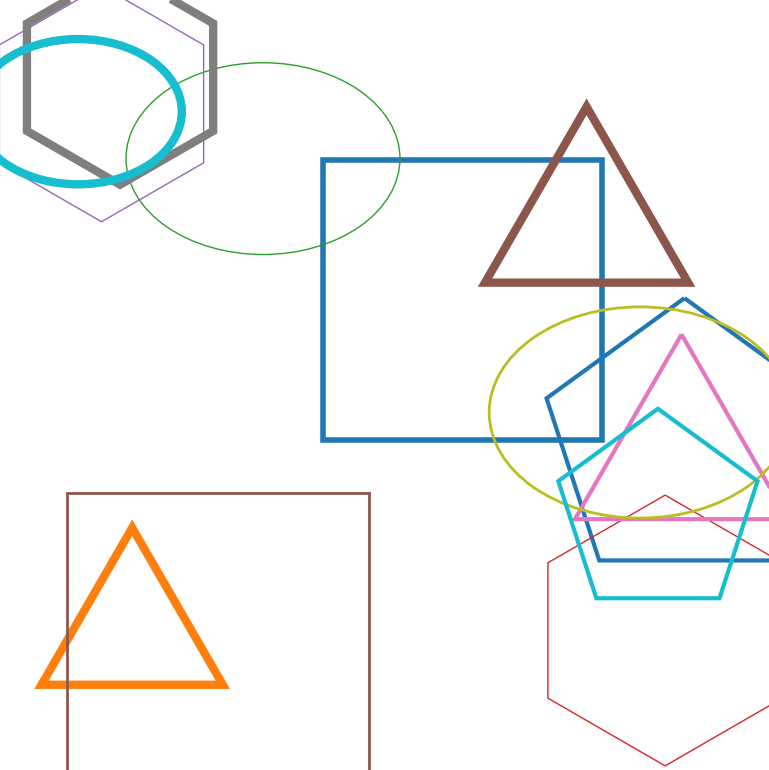[{"shape": "square", "thickness": 2, "radius": 0.91, "center": [0.601, 0.61]}, {"shape": "pentagon", "thickness": 1.5, "radius": 0.94, "center": [0.889, 0.425]}, {"shape": "triangle", "thickness": 3, "radius": 0.68, "center": [0.172, 0.179]}, {"shape": "oval", "thickness": 0.5, "radius": 0.89, "center": [0.342, 0.794]}, {"shape": "hexagon", "thickness": 0.5, "radius": 0.88, "center": [0.864, 0.181]}, {"shape": "hexagon", "thickness": 0.5, "radius": 0.77, "center": [0.132, 0.865]}, {"shape": "square", "thickness": 1, "radius": 0.98, "center": [0.283, 0.164]}, {"shape": "triangle", "thickness": 3, "radius": 0.76, "center": [0.762, 0.709]}, {"shape": "triangle", "thickness": 1.5, "radius": 0.8, "center": [0.885, 0.406]}, {"shape": "hexagon", "thickness": 3, "radius": 0.7, "center": [0.156, 0.9]}, {"shape": "oval", "thickness": 1, "radius": 0.98, "center": [0.831, 0.464]}, {"shape": "oval", "thickness": 3, "radius": 0.67, "center": [0.101, 0.855]}, {"shape": "pentagon", "thickness": 1.5, "radius": 0.68, "center": [0.854, 0.333]}]